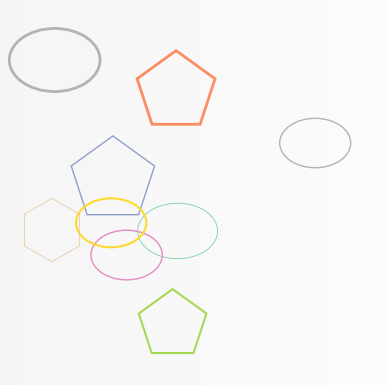[{"shape": "oval", "thickness": 0.5, "radius": 0.52, "center": [0.458, 0.4]}, {"shape": "pentagon", "thickness": 2, "radius": 0.53, "center": [0.454, 0.763]}, {"shape": "pentagon", "thickness": 1, "radius": 0.57, "center": [0.291, 0.534]}, {"shape": "oval", "thickness": 1, "radius": 0.46, "center": [0.327, 0.338]}, {"shape": "pentagon", "thickness": 1.5, "radius": 0.46, "center": [0.445, 0.157]}, {"shape": "oval", "thickness": 1.5, "radius": 0.45, "center": [0.287, 0.421]}, {"shape": "hexagon", "thickness": 0.5, "radius": 0.41, "center": [0.134, 0.402]}, {"shape": "oval", "thickness": 1, "radius": 0.46, "center": [0.813, 0.629]}, {"shape": "oval", "thickness": 2, "radius": 0.59, "center": [0.141, 0.844]}]